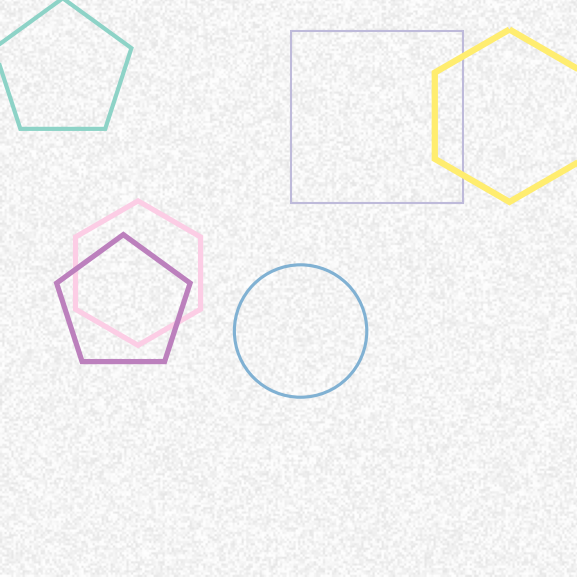[{"shape": "pentagon", "thickness": 2, "radius": 0.63, "center": [0.109, 0.877]}, {"shape": "square", "thickness": 1, "radius": 0.75, "center": [0.653, 0.797]}, {"shape": "circle", "thickness": 1.5, "radius": 0.57, "center": [0.52, 0.426]}, {"shape": "hexagon", "thickness": 2.5, "radius": 0.63, "center": [0.239, 0.526]}, {"shape": "pentagon", "thickness": 2.5, "radius": 0.61, "center": [0.214, 0.471]}, {"shape": "hexagon", "thickness": 3, "radius": 0.75, "center": [0.882, 0.799]}]